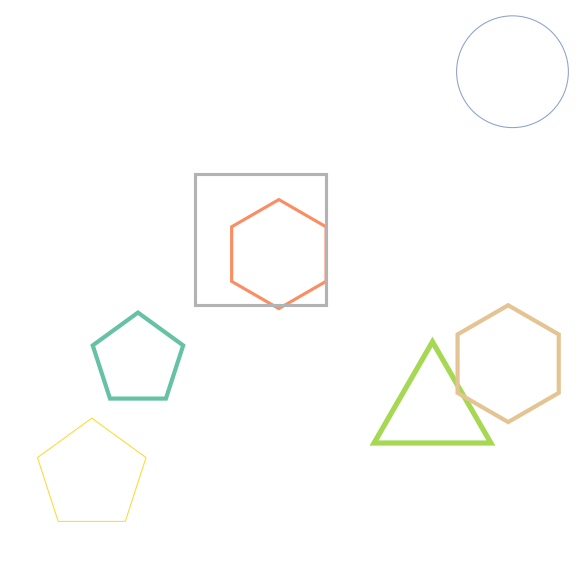[{"shape": "pentagon", "thickness": 2, "radius": 0.41, "center": [0.239, 0.376]}, {"shape": "hexagon", "thickness": 1.5, "radius": 0.47, "center": [0.483, 0.559]}, {"shape": "circle", "thickness": 0.5, "radius": 0.48, "center": [0.887, 0.875]}, {"shape": "triangle", "thickness": 2.5, "radius": 0.58, "center": [0.749, 0.29]}, {"shape": "pentagon", "thickness": 0.5, "radius": 0.49, "center": [0.159, 0.176]}, {"shape": "hexagon", "thickness": 2, "radius": 0.51, "center": [0.88, 0.369]}, {"shape": "square", "thickness": 1.5, "radius": 0.57, "center": [0.451, 0.585]}]